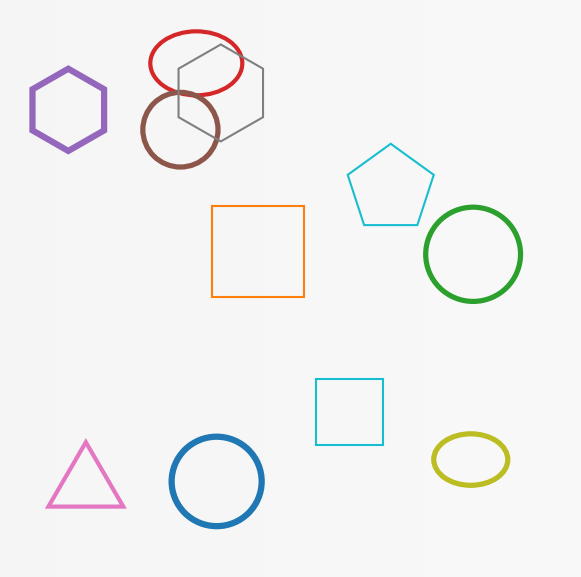[{"shape": "circle", "thickness": 3, "radius": 0.39, "center": [0.373, 0.166]}, {"shape": "square", "thickness": 1, "radius": 0.4, "center": [0.443, 0.564]}, {"shape": "circle", "thickness": 2.5, "radius": 0.41, "center": [0.814, 0.559]}, {"shape": "oval", "thickness": 2, "radius": 0.4, "center": [0.338, 0.889]}, {"shape": "hexagon", "thickness": 3, "radius": 0.36, "center": [0.117, 0.809]}, {"shape": "circle", "thickness": 2.5, "radius": 0.32, "center": [0.31, 0.775]}, {"shape": "triangle", "thickness": 2, "radius": 0.37, "center": [0.148, 0.159]}, {"shape": "hexagon", "thickness": 1, "radius": 0.42, "center": [0.38, 0.838]}, {"shape": "oval", "thickness": 2.5, "radius": 0.32, "center": [0.81, 0.203]}, {"shape": "square", "thickness": 1, "radius": 0.29, "center": [0.601, 0.285]}, {"shape": "pentagon", "thickness": 1, "radius": 0.39, "center": [0.672, 0.672]}]